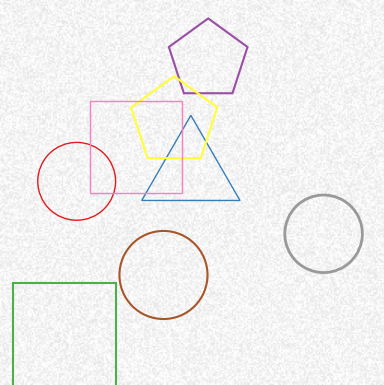[{"shape": "circle", "thickness": 1, "radius": 0.51, "center": [0.199, 0.529]}, {"shape": "triangle", "thickness": 1, "radius": 0.74, "center": [0.496, 0.553]}, {"shape": "square", "thickness": 1.5, "radius": 0.67, "center": [0.167, 0.13]}, {"shape": "pentagon", "thickness": 1.5, "radius": 0.54, "center": [0.541, 0.845]}, {"shape": "pentagon", "thickness": 1.5, "radius": 0.59, "center": [0.452, 0.685]}, {"shape": "circle", "thickness": 1.5, "radius": 0.57, "center": [0.425, 0.286]}, {"shape": "square", "thickness": 1, "radius": 0.6, "center": [0.353, 0.618]}, {"shape": "circle", "thickness": 2, "radius": 0.5, "center": [0.84, 0.393]}]